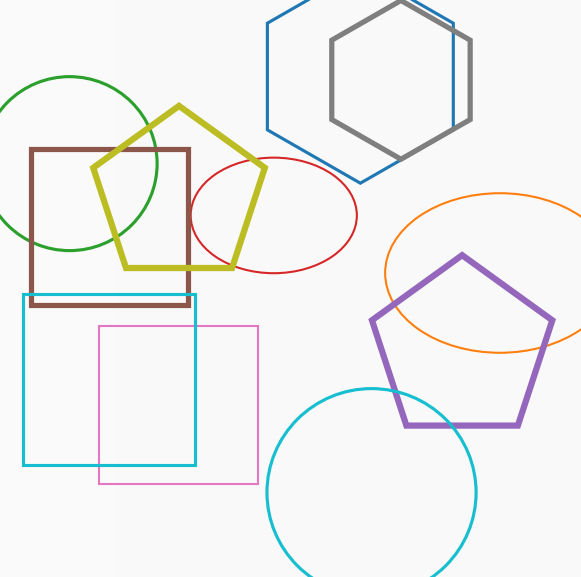[{"shape": "hexagon", "thickness": 1.5, "radius": 0.92, "center": [0.62, 0.867]}, {"shape": "oval", "thickness": 1, "radius": 0.99, "center": [0.86, 0.526]}, {"shape": "circle", "thickness": 1.5, "radius": 0.75, "center": [0.12, 0.716]}, {"shape": "oval", "thickness": 1, "radius": 0.71, "center": [0.471, 0.626]}, {"shape": "pentagon", "thickness": 3, "radius": 0.82, "center": [0.795, 0.394]}, {"shape": "square", "thickness": 2.5, "radius": 0.68, "center": [0.189, 0.606]}, {"shape": "square", "thickness": 1, "radius": 0.68, "center": [0.308, 0.298]}, {"shape": "hexagon", "thickness": 2.5, "radius": 0.69, "center": [0.69, 0.861]}, {"shape": "pentagon", "thickness": 3, "radius": 0.78, "center": [0.308, 0.661]}, {"shape": "square", "thickness": 1.5, "radius": 0.74, "center": [0.188, 0.342]}, {"shape": "circle", "thickness": 1.5, "radius": 0.9, "center": [0.639, 0.146]}]